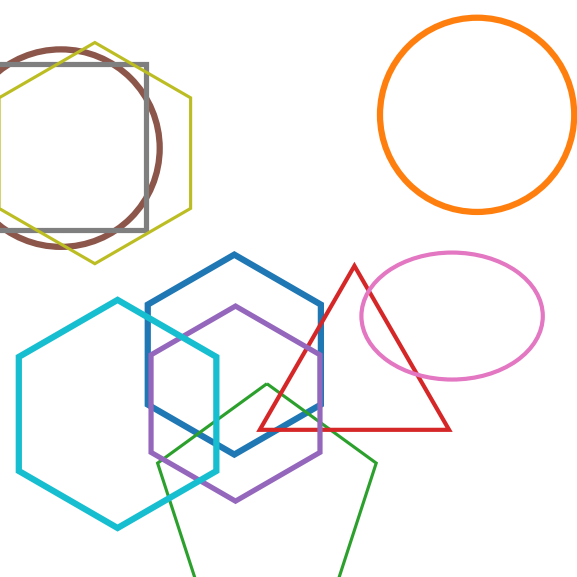[{"shape": "hexagon", "thickness": 3, "radius": 0.87, "center": [0.406, 0.385]}, {"shape": "circle", "thickness": 3, "radius": 0.84, "center": [0.826, 0.8]}, {"shape": "pentagon", "thickness": 1.5, "radius": 1.0, "center": [0.462, 0.136]}, {"shape": "triangle", "thickness": 2, "radius": 0.95, "center": [0.614, 0.349]}, {"shape": "hexagon", "thickness": 2.5, "radius": 0.84, "center": [0.408, 0.3]}, {"shape": "circle", "thickness": 3, "radius": 0.85, "center": [0.106, 0.743]}, {"shape": "oval", "thickness": 2, "radius": 0.79, "center": [0.783, 0.452]}, {"shape": "square", "thickness": 2.5, "radius": 0.72, "center": [0.109, 0.745]}, {"shape": "hexagon", "thickness": 1.5, "radius": 0.96, "center": [0.164, 0.734]}, {"shape": "hexagon", "thickness": 3, "radius": 0.99, "center": [0.204, 0.282]}]